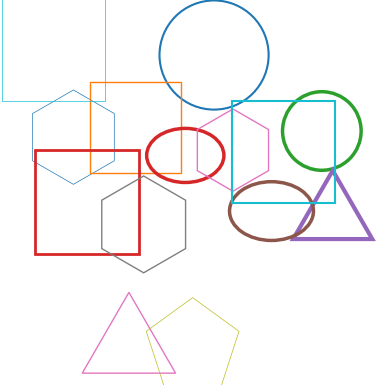[{"shape": "circle", "thickness": 1.5, "radius": 0.71, "center": [0.556, 0.857]}, {"shape": "hexagon", "thickness": 0.5, "radius": 0.61, "center": [0.191, 0.644]}, {"shape": "square", "thickness": 1, "radius": 0.59, "center": [0.353, 0.67]}, {"shape": "circle", "thickness": 2.5, "radius": 0.51, "center": [0.836, 0.66]}, {"shape": "oval", "thickness": 2.5, "radius": 0.5, "center": [0.481, 0.596]}, {"shape": "square", "thickness": 2, "radius": 0.67, "center": [0.225, 0.477]}, {"shape": "triangle", "thickness": 3, "radius": 0.59, "center": [0.864, 0.438]}, {"shape": "oval", "thickness": 2.5, "radius": 0.54, "center": [0.705, 0.452]}, {"shape": "hexagon", "thickness": 1, "radius": 0.53, "center": [0.605, 0.61]}, {"shape": "triangle", "thickness": 1, "radius": 0.7, "center": [0.335, 0.101]}, {"shape": "hexagon", "thickness": 1, "radius": 0.63, "center": [0.373, 0.417]}, {"shape": "pentagon", "thickness": 0.5, "radius": 0.63, "center": [0.5, 0.1]}, {"shape": "square", "thickness": 1.5, "radius": 0.66, "center": [0.737, 0.606]}, {"shape": "square", "thickness": 0.5, "radius": 0.67, "center": [0.139, 0.871]}]